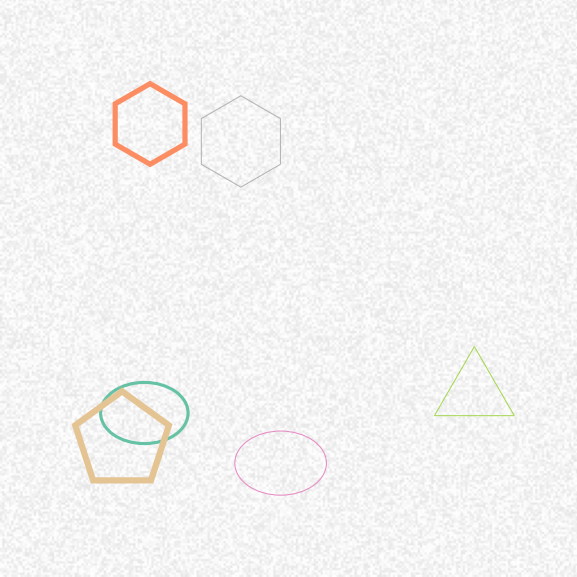[{"shape": "oval", "thickness": 1.5, "radius": 0.38, "center": [0.25, 0.284]}, {"shape": "hexagon", "thickness": 2.5, "radius": 0.35, "center": [0.26, 0.784]}, {"shape": "oval", "thickness": 0.5, "radius": 0.4, "center": [0.486, 0.197]}, {"shape": "triangle", "thickness": 0.5, "radius": 0.4, "center": [0.821, 0.319]}, {"shape": "pentagon", "thickness": 3, "radius": 0.43, "center": [0.211, 0.236]}, {"shape": "hexagon", "thickness": 0.5, "radius": 0.4, "center": [0.417, 0.754]}]